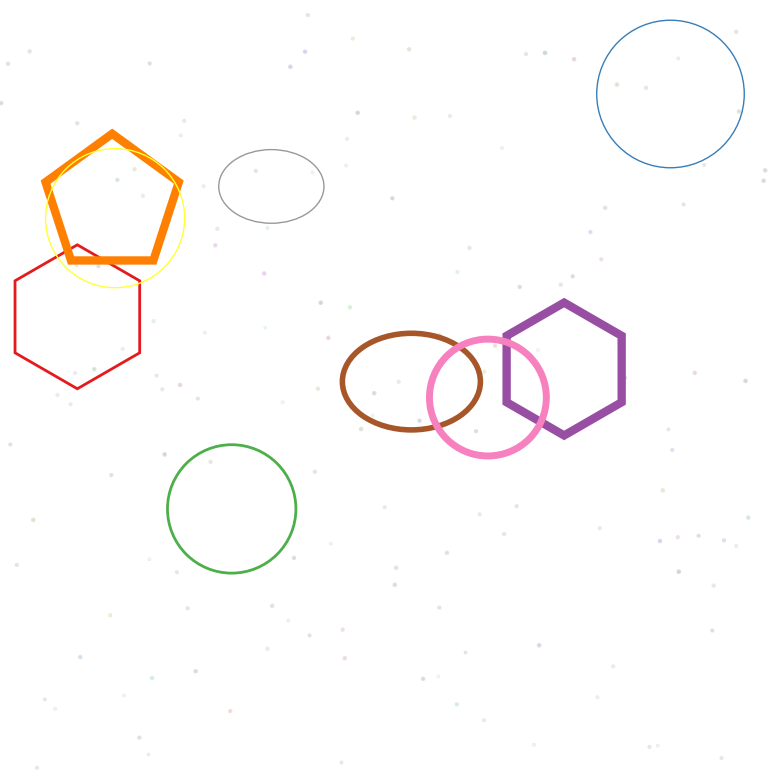[{"shape": "hexagon", "thickness": 1, "radius": 0.47, "center": [0.1, 0.589]}, {"shape": "circle", "thickness": 0.5, "radius": 0.48, "center": [0.871, 0.878]}, {"shape": "circle", "thickness": 1, "radius": 0.42, "center": [0.301, 0.339]}, {"shape": "hexagon", "thickness": 3, "radius": 0.43, "center": [0.733, 0.521]}, {"shape": "pentagon", "thickness": 3, "radius": 0.45, "center": [0.146, 0.735]}, {"shape": "circle", "thickness": 0.5, "radius": 0.45, "center": [0.149, 0.717]}, {"shape": "oval", "thickness": 2, "radius": 0.45, "center": [0.534, 0.504]}, {"shape": "circle", "thickness": 2.5, "radius": 0.38, "center": [0.634, 0.484]}, {"shape": "oval", "thickness": 0.5, "radius": 0.34, "center": [0.352, 0.758]}]